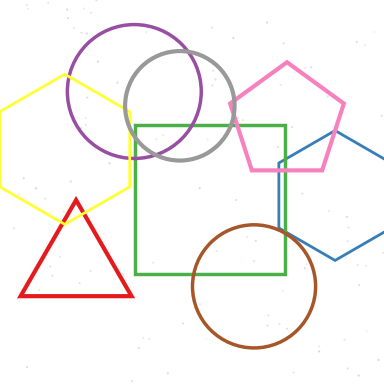[{"shape": "triangle", "thickness": 3, "radius": 0.83, "center": [0.198, 0.314]}, {"shape": "hexagon", "thickness": 2, "radius": 0.84, "center": [0.87, 0.492]}, {"shape": "square", "thickness": 2.5, "radius": 0.97, "center": [0.545, 0.482]}, {"shape": "circle", "thickness": 2.5, "radius": 0.87, "center": [0.349, 0.762]}, {"shape": "hexagon", "thickness": 2, "radius": 0.97, "center": [0.168, 0.612]}, {"shape": "circle", "thickness": 2.5, "radius": 0.8, "center": [0.66, 0.256]}, {"shape": "pentagon", "thickness": 3, "radius": 0.78, "center": [0.745, 0.683]}, {"shape": "circle", "thickness": 3, "radius": 0.71, "center": [0.467, 0.725]}]